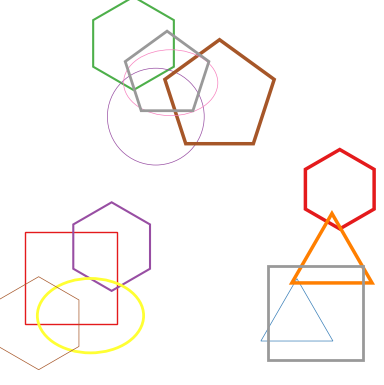[{"shape": "square", "thickness": 1, "radius": 0.6, "center": [0.184, 0.279]}, {"shape": "hexagon", "thickness": 2.5, "radius": 0.52, "center": [0.882, 0.509]}, {"shape": "triangle", "thickness": 0.5, "radius": 0.54, "center": [0.771, 0.168]}, {"shape": "hexagon", "thickness": 1.5, "radius": 0.6, "center": [0.347, 0.887]}, {"shape": "hexagon", "thickness": 1.5, "radius": 0.58, "center": [0.29, 0.359]}, {"shape": "circle", "thickness": 0.5, "radius": 0.63, "center": [0.405, 0.697]}, {"shape": "triangle", "thickness": 2.5, "radius": 0.6, "center": [0.862, 0.325]}, {"shape": "oval", "thickness": 2, "radius": 0.69, "center": [0.235, 0.18]}, {"shape": "pentagon", "thickness": 2.5, "radius": 0.75, "center": [0.57, 0.748]}, {"shape": "hexagon", "thickness": 0.5, "radius": 0.6, "center": [0.1, 0.161]}, {"shape": "oval", "thickness": 0.5, "radius": 0.61, "center": [0.443, 0.785]}, {"shape": "pentagon", "thickness": 2, "radius": 0.57, "center": [0.434, 0.805]}, {"shape": "square", "thickness": 2, "radius": 0.61, "center": [0.82, 0.187]}]